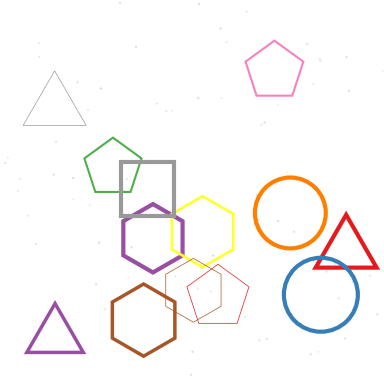[{"shape": "triangle", "thickness": 3, "radius": 0.46, "center": [0.899, 0.351]}, {"shape": "pentagon", "thickness": 0.5, "radius": 0.42, "center": [0.566, 0.229]}, {"shape": "circle", "thickness": 3, "radius": 0.48, "center": [0.833, 0.234]}, {"shape": "pentagon", "thickness": 1.5, "radius": 0.39, "center": [0.293, 0.565]}, {"shape": "hexagon", "thickness": 3, "radius": 0.44, "center": [0.397, 0.381]}, {"shape": "triangle", "thickness": 2.5, "radius": 0.42, "center": [0.143, 0.127]}, {"shape": "circle", "thickness": 3, "radius": 0.46, "center": [0.754, 0.447]}, {"shape": "hexagon", "thickness": 2, "radius": 0.46, "center": [0.526, 0.398]}, {"shape": "hexagon", "thickness": 0.5, "radius": 0.41, "center": [0.502, 0.246]}, {"shape": "hexagon", "thickness": 2.5, "radius": 0.47, "center": [0.373, 0.169]}, {"shape": "pentagon", "thickness": 1.5, "radius": 0.39, "center": [0.713, 0.815]}, {"shape": "triangle", "thickness": 0.5, "radius": 0.47, "center": [0.142, 0.722]}, {"shape": "square", "thickness": 3, "radius": 0.35, "center": [0.383, 0.509]}]